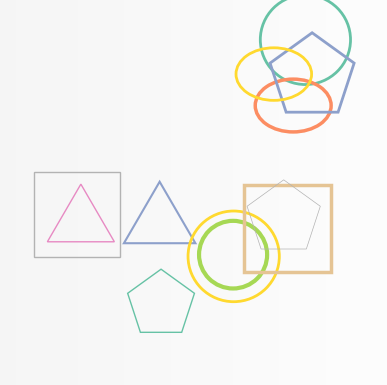[{"shape": "pentagon", "thickness": 1, "radius": 0.45, "center": [0.416, 0.21]}, {"shape": "circle", "thickness": 2, "radius": 0.58, "center": [0.788, 0.897]}, {"shape": "oval", "thickness": 2.5, "radius": 0.49, "center": [0.757, 0.726]}, {"shape": "pentagon", "thickness": 2, "radius": 0.57, "center": [0.805, 0.801]}, {"shape": "triangle", "thickness": 1.5, "radius": 0.53, "center": [0.412, 0.421]}, {"shape": "triangle", "thickness": 1, "radius": 0.5, "center": [0.209, 0.422]}, {"shape": "circle", "thickness": 3, "radius": 0.44, "center": [0.602, 0.339]}, {"shape": "oval", "thickness": 2, "radius": 0.49, "center": [0.707, 0.808]}, {"shape": "circle", "thickness": 2, "radius": 0.59, "center": [0.603, 0.334]}, {"shape": "square", "thickness": 2.5, "radius": 0.56, "center": [0.742, 0.406]}, {"shape": "pentagon", "thickness": 0.5, "radius": 0.5, "center": [0.732, 0.434]}, {"shape": "square", "thickness": 1, "radius": 0.55, "center": [0.198, 0.442]}]